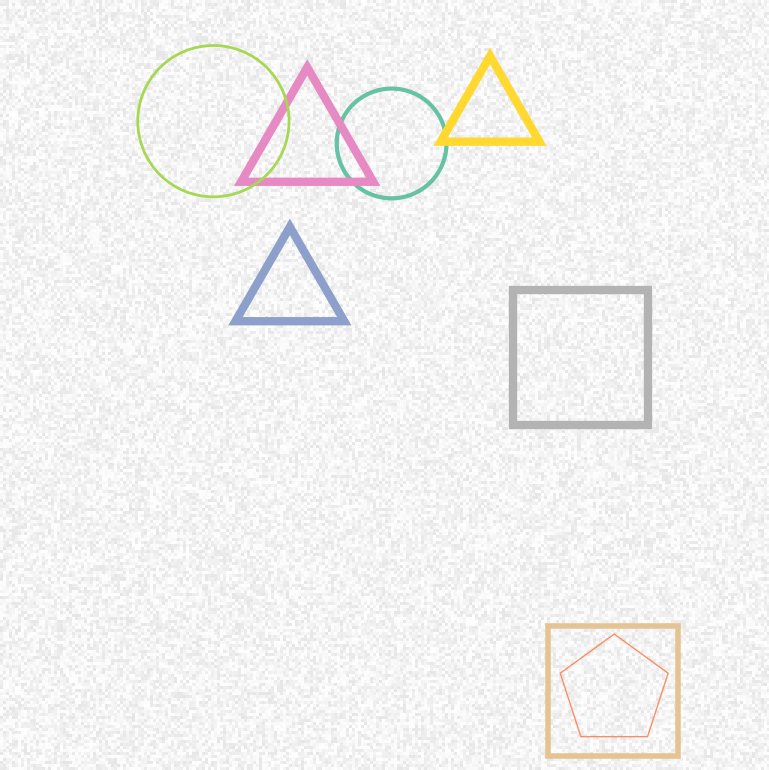[{"shape": "circle", "thickness": 1.5, "radius": 0.36, "center": [0.509, 0.814]}, {"shape": "pentagon", "thickness": 0.5, "radius": 0.37, "center": [0.798, 0.103]}, {"shape": "triangle", "thickness": 3, "radius": 0.41, "center": [0.376, 0.624]}, {"shape": "triangle", "thickness": 3, "radius": 0.5, "center": [0.399, 0.813]}, {"shape": "circle", "thickness": 1, "radius": 0.49, "center": [0.277, 0.843]}, {"shape": "triangle", "thickness": 3, "radius": 0.37, "center": [0.636, 0.853]}, {"shape": "square", "thickness": 2, "radius": 0.42, "center": [0.796, 0.103]}, {"shape": "square", "thickness": 3, "radius": 0.44, "center": [0.754, 0.536]}]